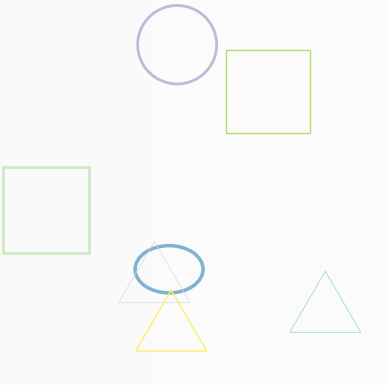[{"shape": "triangle", "thickness": 0.5, "radius": 0.53, "center": [0.839, 0.19]}, {"shape": "circle", "thickness": 2, "radius": 0.51, "center": [0.457, 0.884]}, {"shape": "oval", "thickness": 2.5, "radius": 0.44, "center": [0.436, 0.301]}, {"shape": "square", "thickness": 1, "radius": 0.54, "center": [0.691, 0.762]}, {"shape": "triangle", "thickness": 0.5, "radius": 0.53, "center": [0.398, 0.267]}, {"shape": "square", "thickness": 2, "radius": 0.56, "center": [0.119, 0.455]}, {"shape": "triangle", "thickness": 1, "radius": 0.53, "center": [0.442, 0.141]}]